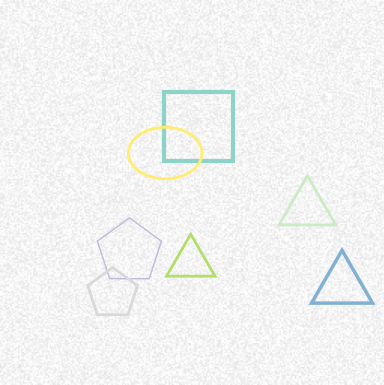[{"shape": "square", "thickness": 3, "radius": 0.45, "center": [0.515, 0.672]}, {"shape": "pentagon", "thickness": 1, "radius": 0.44, "center": [0.336, 0.347]}, {"shape": "triangle", "thickness": 2.5, "radius": 0.46, "center": [0.888, 0.258]}, {"shape": "triangle", "thickness": 2, "radius": 0.36, "center": [0.495, 0.319]}, {"shape": "pentagon", "thickness": 2, "radius": 0.34, "center": [0.293, 0.237]}, {"shape": "triangle", "thickness": 2, "radius": 0.43, "center": [0.798, 0.458]}, {"shape": "oval", "thickness": 2, "radius": 0.48, "center": [0.429, 0.602]}]